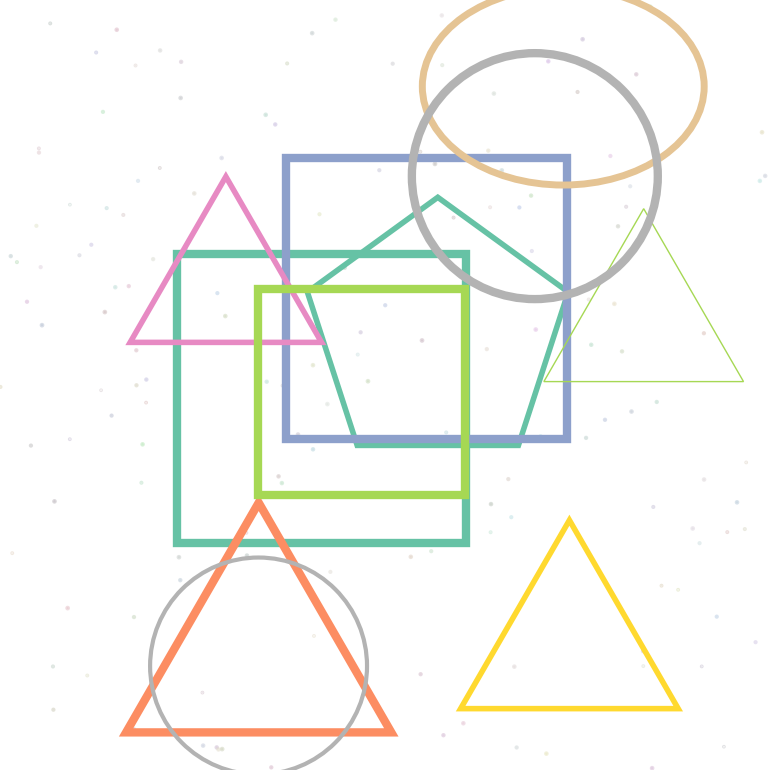[{"shape": "pentagon", "thickness": 2, "radius": 0.89, "center": [0.569, 0.566]}, {"shape": "square", "thickness": 3, "radius": 0.94, "center": [0.417, 0.483]}, {"shape": "triangle", "thickness": 3, "radius": 0.99, "center": [0.336, 0.148]}, {"shape": "square", "thickness": 3, "radius": 0.91, "center": [0.554, 0.612]}, {"shape": "triangle", "thickness": 2, "radius": 0.72, "center": [0.293, 0.627]}, {"shape": "triangle", "thickness": 0.5, "radius": 0.75, "center": [0.836, 0.579]}, {"shape": "square", "thickness": 3, "radius": 0.67, "center": [0.47, 0.491]}, {"shape": "triangle", "thickness": 2, "radius": 0.82, "center": [0.739, 0.161]}, {"shape": "oval", "thickness": 2.5, "radius": 0.92, "center": [0.731, 0.888]}, {"shape": "circle", "thickness": 3, "radius": 0.8, "center": [0.695, 0.771]}, {"shape": "circle", "thickness": 1.5, "radius": 0.7, "center": [0.336, 0.135]}]